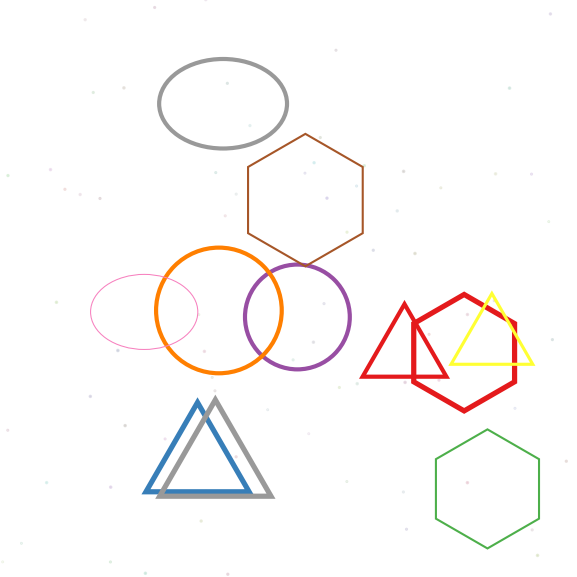[{"shape": "hexagon", "thickness": 2.5, "radius": 0.5, "center": [0.804, 0.388]}, {"shape": "triangle", "thickness": 2, "radius": 0.42, "center": [0.7, 0.389]}, {"shape": "triangle", "thickness": 2.5, "radius": 0.52, "center": [0.342, 0.199]}, {"shape": "hexagon", "thickness": 1, "radius": 0.52, "center": [0.844, 0.153]}, {"shape": "circle", "thickness": 2, "radius": 0.45, "center": [0.515, 0.45]}, {"shape": "circle", "thickness": 2, "radius": 0.54, "center": [0.379, 0.462]}, {"shape": "triangle", "thickness": 1.5, "radius": 0.41, "center": [0.852, 0.409]}, {"shape": "hexagon", "thickness": 1, "radius": 0.57, "center": [0.529, 0.653]}, {"shape": "oval", "thickness": 0.5, "radius": 0.46, "center": [0.25, 0.459]}, {"shape": "triangle", "thickness": 2.5, "radius": 0.56, "center": [0.373, 0.196]}, {"shape": "oval", "thickness": 2, "radius": 0.55, "center": [0.386, 0.819]}]